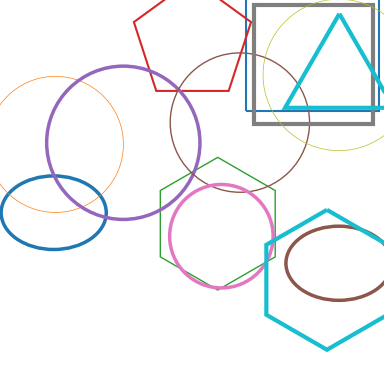[{"shape": "oval", "thickness": 2.5, "radius": 0.68, "center": [0.139, 0.448]}, {"shape": "square", "thickness": 1.5, "radius": 0.86, "center": [0.812, 0.883]}, {"shape": "circle", "thickness": 0.5, "radius": 0.88, "center": [0.144, 0.625]}, {"shape": "hexagon", "thickness": 1, "radius": 0.86, "center": [0.566, 0.419]}, {"shape": "pentagon", "thickness": 1.5, "radius": 0.8, "center": [0.5, 0.893]}, {"shape": "circle", "thickness": 2.5, "radius": 1.0, "center": [0.32, 0.629]}, {"shape": "circle", "thickness": 1, "radius": 0.9, "center": [0.623, 0.682]}, {"shape": "oval", "thickness": 2.5, "radius": 0.69, "center": [0.88, 0.316]}, {"shape": "circle", "thickness": 2.5, "radius": 0.67, "center": [0.575, 0.386]}, {"shape": "square", "thickness": 3, "radius": 0.77, "center": [0.815, 0.832]}, {"shape": "circle", "thickness": 0.5, "radius": 0.98, "center": [0.88, 0.805]}, {"shape": "triangle", "thickness": 3, "radius": 0.81, "center": [0.881, 0.801]}, {"shape": "hexagon", "thickness": 3, "radius": 0.91, "center": [0.849, 0.273]}]